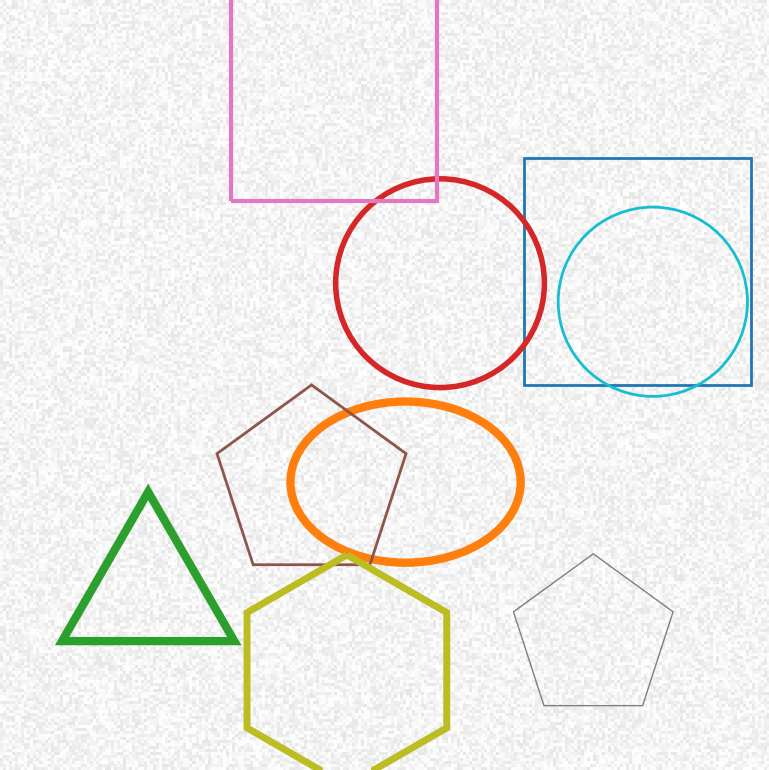[{"shape": "square", "thickness": 1, "radius": 0.74, "center": [0.827, 0.647]}, {"shape": "oval", "thickness": 3, "radius": 0.75, "center": [0.527, 0.374]}, {"shape": "triangle", "thickness": 3, "radius": 0.65, "center": [0.192, 0.232]}, {"shape": "circle", "thickness": 2, "radius": 0.68, "center": [0.571, 0.632]}, {"shape": "pentagon", "thickness": 1, "radius": 0.65, "center": [0.405, 0.371]}, {"shape": "square", "thickness": 1.5, "radius": 0.67, "center": [0.434, 0.873]}, {"shape": "pentagon", "thickness": 0.5, "radius": 0.54, "center": [0.77, 0.172]}, {"shape": "hexagon", "thickness": 2.5, "radius": 0.75, "center": [0.451, 0.13]}, {"shape": "circle", "thickness": 1, "radius": 0.61, "center": [0.848, 0.608]}]